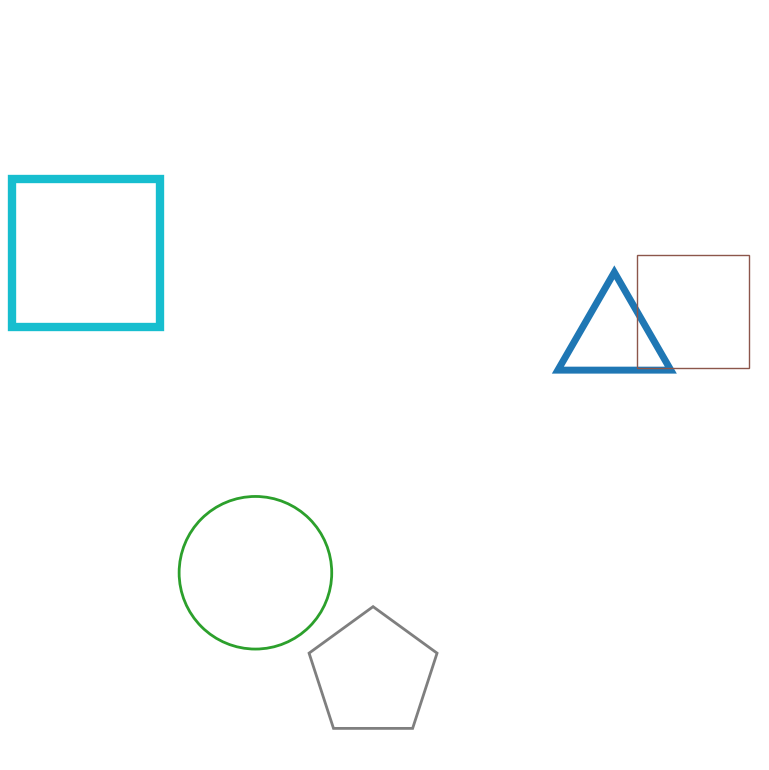[{"shape": "triangle", "thickness": 2.5, "radius": 0.42, "center": [0.798, 0.562]}, {"shape": "circle", "thickness": 1, "radius": 0.5, "center": [0.332, 0.256]}, {"shape": "square", "thickness": 0.5, "radius": 0.37, "center": [0.9, 0.595]}, {"shape": "pentagon", "thickness": 1, "radius": 0.44, "center": [0.484, 0.125]}, {"shape": "square", "thickness": 3, "radius": 0.48, "center": [0.112, 0.671]}]